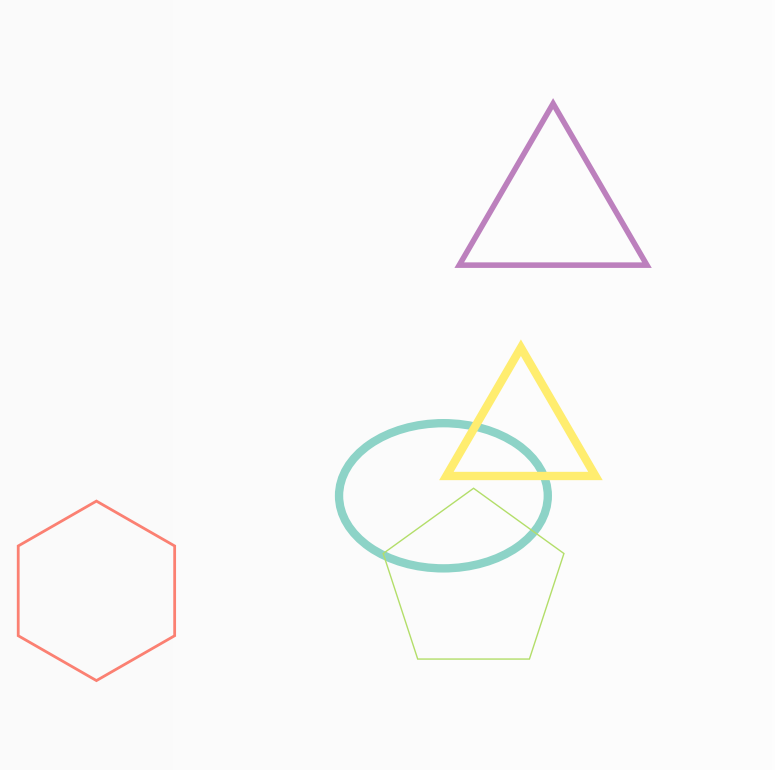[{"shape": "oval", "thickness": 3, "radius": 0.67, "center": [0.572, 0.356]}, {"shape": "hexagon", "thickness": 1, "radius": 0.58, "center": [0.124, 0.233]}, {"shape": "pentagon", "thickness": 0.5, "radius": 0.61, "center": [0.611, 0.243]}, {"shape": "triangle", "thickness": 2, "radius": 0.7, "center": [0.714, 0.726]}, {"shape": "triangle", "thickness": 3, "radius": 0.56, "center": [0.672, 0.437]}]